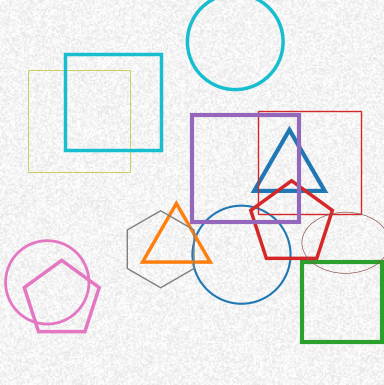[{"shape": "circle", "thickness": 1.5, "radius": 0.64, "center": [0.627, 0.338]}, {"shape": "triangle", "thickness": 3, "radius": 0.53, "center": [0.752, 0.557]}, {"shape": "triangle", "thickness": 2.5, "radius": 0.51, "center": [0.458, 0.37]}, {"shape": "square", "thickness": 3, "radius": 0.52, "center": [0.888, 0.214]}, {"shape": "pentagon", "thickness": 2.5, "radius": 0.56, "center": [0.757, 0.419]}, {"shape": "square", "thickness": 1, "radius": 0.67, "center": [0.804, 0.577]}, {"shape": "square", "thickness": 3, "radius": 0.69, "center": [0.638, 0.562]}, {"shape": "oval", "thickness": 0.5, "radius": 0.57, "center": [0.898, 0.369]}, {"shape": "circle", "thickness": 2, "radius": 0.54, "center": [0.123, 0.267]}, {"shape": "pentagon", "thickness": 2.5, "radius": 0.51, "center": [0.16, 0.221]}, {"shape": "hexagon", "thickness": 1, "radius": 0.5, "center": [0.417, 0.353]}, {"shape": "square", "thickness": 0.5, "radius": 0.66, "center": [0.206, 0.686]}, {"shape": "circle", "thickness": 2.5, "radius": 0.62, "center": [0.611, 0.892]}, {"shape": "square", "thickness": 2.5, "radius": 0.62, "center": [0.293, 0.734]}]